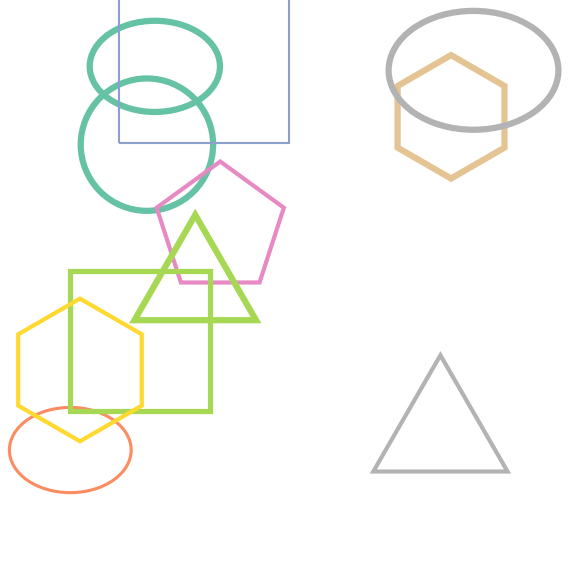[{"shape": "oval", "thickness": 3, "radius": 0.56, "center": [0.268, 0.884]}, {"shape": "circle", "thickness": 3, "radius": 0.57, "center": [0.254, 0.749]}, {"shape": "oval", "thickness": 1.5, "radius": 0.53, "center": [0.122, 0.22]}, {"shape": "square", "thickness": 1, "radius": 0.74, "center": [0.353, 0.9]}, {"shape": "pentagon", "thickness": 2, "radius": 0.58, "center": [0.381, 0.604]}, {"shape": "square", "thickness": 2.5, "radius": 0.61, "center": [0.243, 0.409]}, {"shape": "triangle", "thickness": 3, "radius": 0.61, "center": [0.338, 0.505]}, {"shape": "hexagon", "thickness": 2, "radius": 0.62, "center": [0.138, 0.358]}, {"shape": "hexagon", "thickness": 3, "radius": 0.53, "center": [0.781, 0.797]}, {"shape": "triangle", "thickness": 2, "radius": 0.67, "center": [0.763, 0.25]}, {"shape": "oval", "thickness": 3, "radius": 0.74, "center": [0.82, 0.877]}]